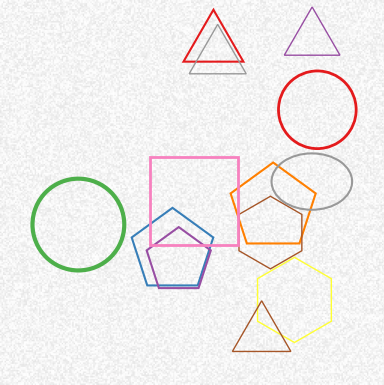[{"shape": "triangle", "thickness": 1.5, "radius": 0.45, "center": [0.554, 0.885]}, {"shape": "circle", "thickness": 2, "radius": 0.5, "center": [0.824, 0.715]}, {"shape": "pentagon", "thickness": 1.5, "radius": 0.56, "center": [0.448, 0.349]}, {"shape": "circle", "thickness": 3, "radius": 0.6, "center": [0.204, 0.417]}, {"shape": "pentagon", "thickness": 1.5, "radius": 0.44, "center": [0.464, 0.323]}, {"shape": "triangle", "thickness": 1, "radius": 0.42, "center": [0.811, 0.898]}, {"shape": "pentagon", "thickness": 1.5, "radius": 0.58, "center": [0.709, 0.462]}, {"shape": "hexagon", "thickness": 1, "radius": 0.55, "center": [0.765, 0.221]}, {"shape": "hexagon", "thickness": 1, "radius": 0.47, "center": [0.702, 0.396]}, {"shape": "triangle", "thickness": 1, "radius": 0.44, "center": [0.68, 0.131]}, {"shape": "square", "thickness": 2, "radius": 0.57, "center": [0.503, 0.478]}, {"shape": "oval", "thickness": 1.5, "radius": 0.52, "center": [0.81, 0.528]}, {"shape": "triangle", "thickness": 1, "radius": 0.43, "center": [0.565, 0.851]}]